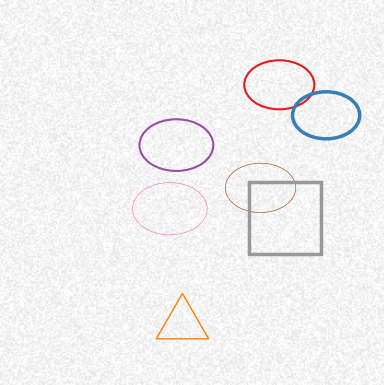[{"shape": "oval", "thickness": 1.5, "radius": 0.46, "center": [0.725, 0.78]}, {"shape": "oval", "thickness": 2.5, "radius": 0.44, "center": [0.847, 0.701]}, {"shape": "oval", "thickness": 1.5, "radius": 0.48, "center": [0.458, 0.623]}, {"shape": "triangle", "thickness": 1, "radius": 0.39, "center": [0.474, 0.159]}, {"shape": "oval", "thickness": 0.5, "radius": 0.46, "center": [0.677, 0.512]}, {"shape": "oval", "thickness": 0.5, "radius": 0.48, "center": [0.441, 0.458]}, {"shape": "square", "thickness": 2.5, "radius": 0.47, "center": [0.74, 0.433]}]